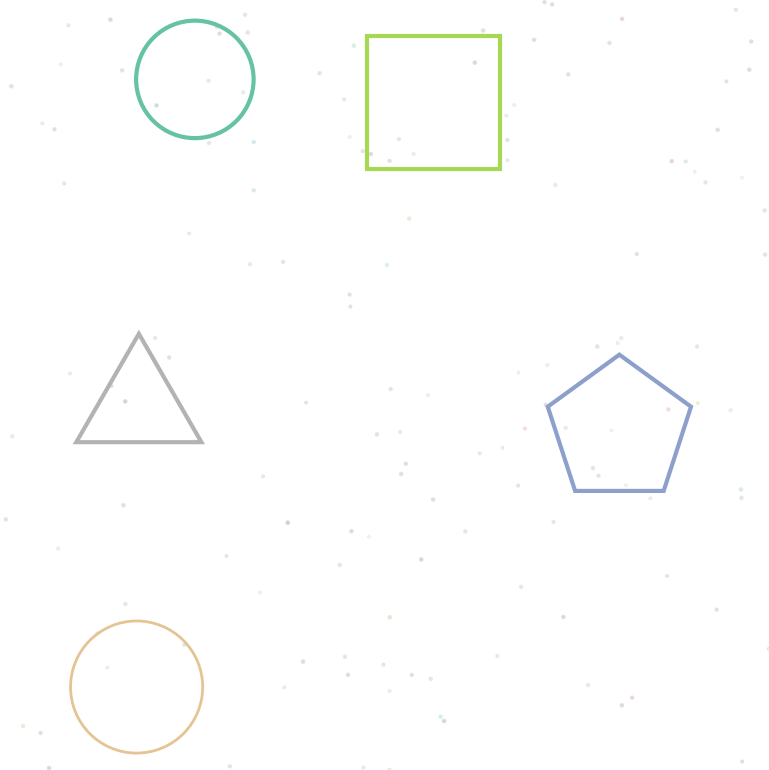[{"shape": "circle", "thickness": 1.5, "radius": 0.38, "center": [0.253, 0.897]}, {"shape": "pentagon", "thickness": 1.5, "radius": 0.49, "center": [0.804, 0.442]}, {"shape": "square", "thickness": 1.5, "radius": 0.43, "center": [0.563, 0.867]}, {"shape": "circle", "thickness": 1, "radius": 0.43, "center": [0.177, 0.108]}, {"shape": "triangle", "thickness": 1.5, "radius": 0.47, "center": [0.18, 0.473]}]